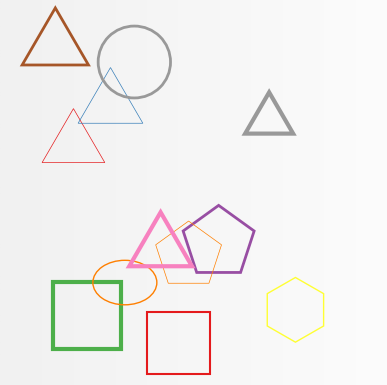[{"shape": "triangle", "thickness": 0.5, "radius": 0.47, "center": [0.19, 0.624]}, {"shape": "square", "thickness": 1.5, "radius": 0.4, "center": [0.46, 0.109]}, {"shape": "triangle", "thickness": 0.5, "radius": 0.48, "center": [0.285, 0.728]}, {"shape": "square", "thickness": 3, "radius": 0.44, "center": [0.225, 0.181]}, {"shape": "pentagon", "thickness": 2, "radius": 0.48, "center": [0.564, 0.37]}, {"shape": "oval", "thickness": 1, "radius": 0.41, "center": [0.322, 0.266]}, {"shape": "pentagon", "thickness": 0.5, "radius": 0.45, "center": [0.487, 0.337]}, {"shape": "hexagon", "thickness": 1, "radius": 0.42, "center": [0.762, 0.195]}, {"shape": "triangle", "thickness": 2, "radius": 0.49, "center": [0.143, 0.881]}, {"shape": "triangle", "thickness": 3, "radius": 0.47, "center": [0.415, 0.355]}, {"shape": "circle", "thickness": 2, "radius": 0.47, "center": [0.347, 0.839]}, {"shape": "triangle", "thickness": 3, "radius": 0.36, "center": [0.695, 0.689]}]